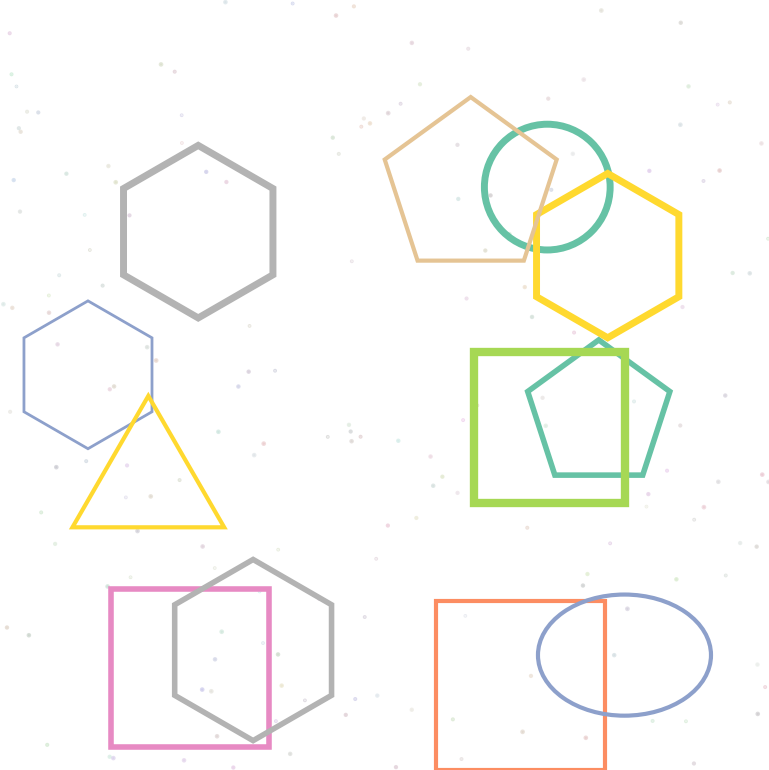[{"shape": "pentagon", "thickness": 2, "radius": 0.49, "center": [0.778, 0.461]}, {"shape": "circle", "thickness": 2.5, "radius": 0.41, "center": [0.711, 0.757]}, {"shape": "square", "thickness": 1.5, "radius": 0.55, "center": [0.676, 0.109]}, {"shape": "hexagon", "thickness": 1, "radius": 0.48, "center": [0.114, 0.513]}, {"shape": "oval", "thickness": 1.5, "radius": 0.56, "center": [0.811, 0.149]}, {"shape": "square", "thickness": 2, "radius": 0.51, "center": [0.246, 0.132]}, {"shape": "square", "thickness": 3, "radius": 0.49, "center": [0.713, 0.445]}, {"shape": "hexagon", "thickness": 2.5, "radius": 0.53, "center": [0.789, 0.668]}, {"shape": "triangle", "thickness": 1.5, "radius": 0.57, "center": [0.193, 0.372]}, {"shape": "pentagon", "thickness": 1.5, "radius": 0.59, "center": [0.611, 0.757]}, {"shape": "hexagon", "thickness": 2, "radius": 0.59, "center": [0.329, 0.156]}, {"shape": "hexagon", "thickness": 2.5, "radius": 0.56, "center": [0.257, 0.699]}]